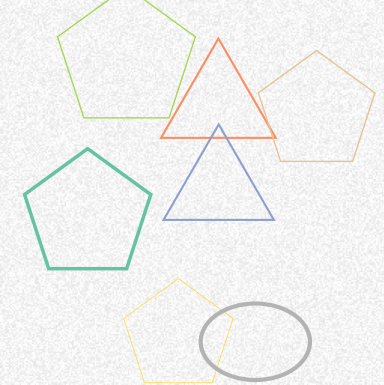[{"shape": "pentagon", "thickness": 2.5, "radius": 0.86, "center": [0.228, 0.442]}, {"shape": "triangle", "thickness": 1.5, "radius": 0.86, "center": [0.567, 0.728]}, {"shape": "triangle", "thickness": 1.5, "radius": 0.83, "center": [0.568, 0.512]}, {"shape": "pentagon", "thickness": 1, "radius": 0.94, "center": [0.329, 0.846]}, {"shape": "pentagon", "thickness": 0.5, "radius": 0.75, "center": [0.463, 0.127]}, {"shape": "pentagon", "thickness": 1, "radius": 0.8, "center": [0.822, 0.71]}, {"shape": "oval", "thickness": 3, "radius": 0.71, "center": [0.663, 0.112]}]